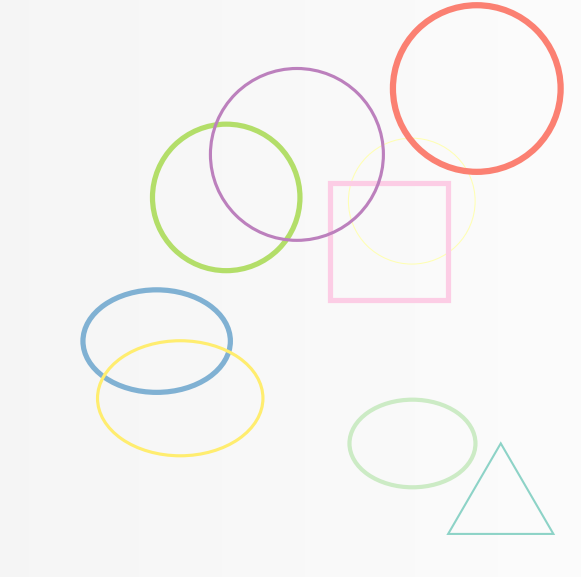[{"shape": "triangle", "thickness": 1, "radius": 0.52, "center": [0.862, 0.127]}, {"shape": "circle", "thickness": 0.5, "radius": 0.55, "center": [0.708, 0.651]}, {"shape": "circle", "thickness": 3, "radius": 0.72, "center": [0.82, 0.846]}, {"shape": "oval", "thickness": 2.5, "radius": 0.63, "center": [0.27, 0.408]}, {"shape": "circle", "thickness": 2.5, "radius": 0.63, "center": [0.389, 0.657]}, {"shape": "square", "thickness": 2.5, "radius": 0.51, "center": [0.669, 0.581]}, {"shape": "circle", "thickness": 1.5, "radius": 0.74, "center": [0.511, 0.732]}, {"shape": "oval", "thickness": 2, "radius": 0.54, "center": [0.71, 0.231]}, {"shape": "oval", "thickness": 1.5, "radius": 0.71, "center": [0.31, 0.31]}]